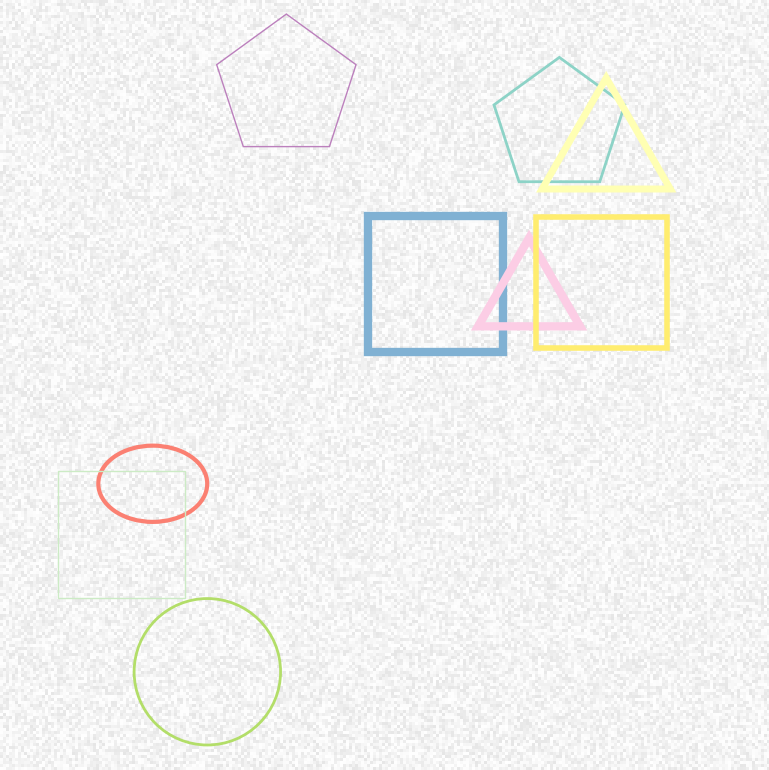[{"shape": "pentagon", "thickness": 1, "radius": 0.45, "center": [0.726, 0.836]}, {"shape": "triangle", "thickness": 2.5, "radius": 0.48, "center": [0.787, 0.803]}, {"shape": "oval", "thickness": 1.5, "radius": 0.35, "center": [0.198, 0.372]}, {"shape": "square", "thickness": 3, "radius": 0.44, "center": [0.566, 0.631]}, {"shape": "circle", "thickness": 1, "radius": 0.48, "center": [0.269, 0.128]}, {"shape": "triangle", "thickness": 3, "radius": 0.38, "center": [0.687, 0.614]}, {"shape": "pentagon", "thickness": 0.5, "radius": 0.48, "center": [0.372, 0.887]}, {"shape": "square", "thickness": 0.5, "radius": 0.41, "center": [0.158, 0.306]}, {"shape": "square", "thickness": 2, "radius": 0.43, "center": [0.782, 0.633]}]